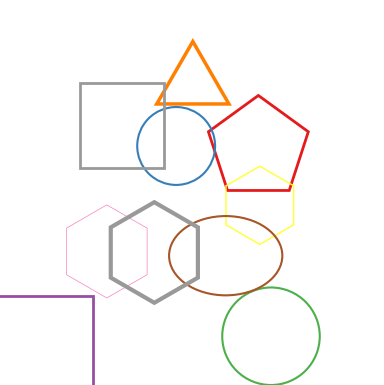[{"shape": "pentagon", "thickness": 2, "radius": 0.68, "center": [0.671, 0.616]}, {"shape": "circle", "thickness": 1.5, "radius": 0.51, "center": [0.458, 0.621]}, {"shape": "circle", "thickness": 1.5, "radius": 0.63, "center": [0.704, 0.127]}, {"shape": "square", "thickness": 2, "radius": 0.64, "center": [0.114, 0.102]}, {"shape": "triangle", "thickness": 2.5, "radius": 0.54, "center": [0.501, 0.784]}, {"shape": "hexagon", "thickness": 1, "radius": 0.51, "center": [0.675, 0.467]}, {"shape": "oval", "thickness": 1.5, "radius": 0.74, "center": [0.586, 0.336]}, {"shape": "hexagon", "thickness": 0.5, "radius": 0.6, "center": [0.277, 0.347]}, {"shape": "square", "thickness": 2, "radius": 0.55, "center": [0.317, 0.674]}, {"shape": "hexagon", "thickness": 3, "radius": 0.65, "center": [0.401, 0.344]}]